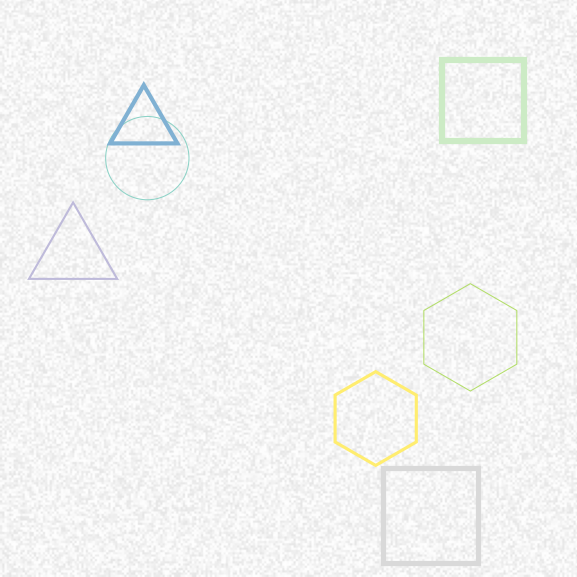[{"shape": "circle", "thickness": 0.5, "radius": 0.36, "center": [0.255, 0.725]}, {"shape": "triangle", "thickness": 1, "radius": 0.44, "center": [0.127, 0.56]}, {"shape": "triangle", "thickness": 2, "radius": 0.34, "center": [0.249, 0.784]}, {"shape": "hexagon", "thickness": 0.5, "radius": 0.46, "center": [0.814, 0.415]}, {"shape": "square", "thickness": 2.5, "radius": 0.41, "center": [0.745, 0.106]}, {"shape": "square", "thickness": 3, "radius": 0.35, "center": [0.837, 0.825]}, {"shape": "hexagon", "thickness": 1.5, "radius": 0.41, "center": [0.651, 0.274]}]